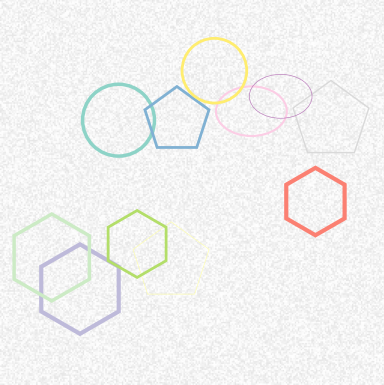[{"shape": "circle", "thickness": 2.5, "radius": 0.47, "center": [0.308, 0.688]}, {"shape": "pentagon", "thickness": 0.5, "radius": 0.52, "center": [0.444, 0.32]}, {"shape": "hexagon", "thickness": 3, "radius": 0.58, "center": [0.208, 0.249]}, {"shape": "hexagon", "thickness": 3, "radius": 0.44, "center": [0.819, 0.476]}, {"shape": "pentagon", "thickness": 2, "radius": 0.44, "center": [0.46, 0.688]}, {"shape": "hexagon", "thickness": 2, "radius": 0.43, "center": [0.356, 0.366]}, {"shape": "oval", "thickness": 1.5, "radius": 0.46, "center": [0.653, 0.711]}, {"shape": "pentagon", "thickness": 1, "radius": 0.52, "center": [0.86, 0.687]}, {"shape": "oval", "thickness": 0.5, "radius": 0.41, "center": [0.729, 0.75]}, {"shape": "hexagon", "thickness": 2.5, "radius": 0.56, "center": [0.134, 0.331]}, {"shape": "circle", "thickness": 2, "radius": 0.42, "center": [0.557, 0.816]}]